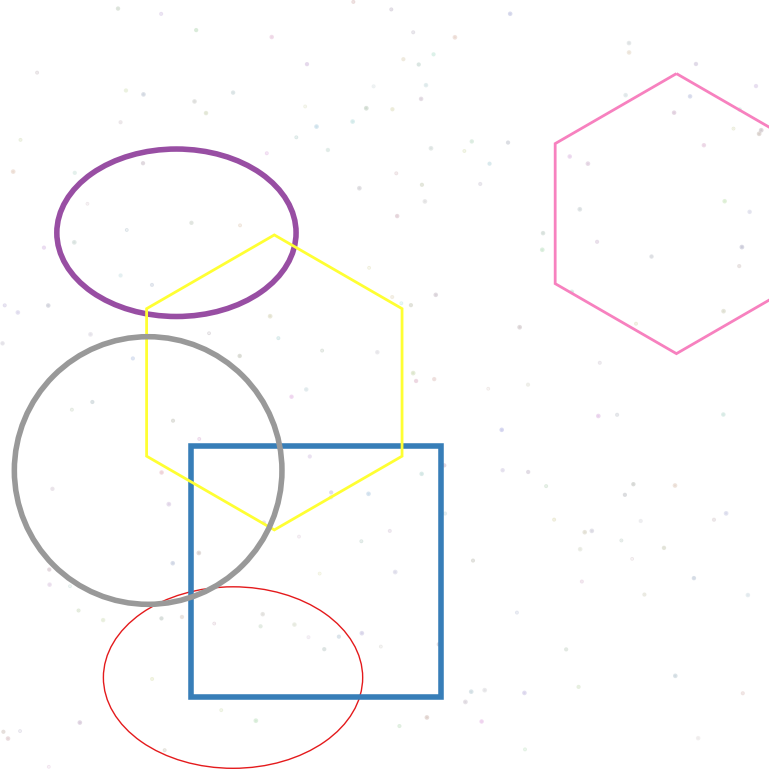[{"shape": "oval", "thickness": 0.5, "radius": 0.84, "center": [0.303, 0.12]}, {"shape": "square", "thickness": 2, "radius": 0.81, "center": [0.41, 0.258]}, {"shape": "oval", "thickness": 2, "radius": 0.78, "center": [0.229, 0.698]}, {"shape": "hexagon", "thickness": 1, "radius": 0.96, "center": [0.356, 0.503]}, {"shape": "hexagon", "thickness": 1, "radius": 0.91, "center": [0.878, 0.723]}, {"shape": "circle", "thickness": 2, "radius": 0.87, "center": [0.192, 0.389]}]